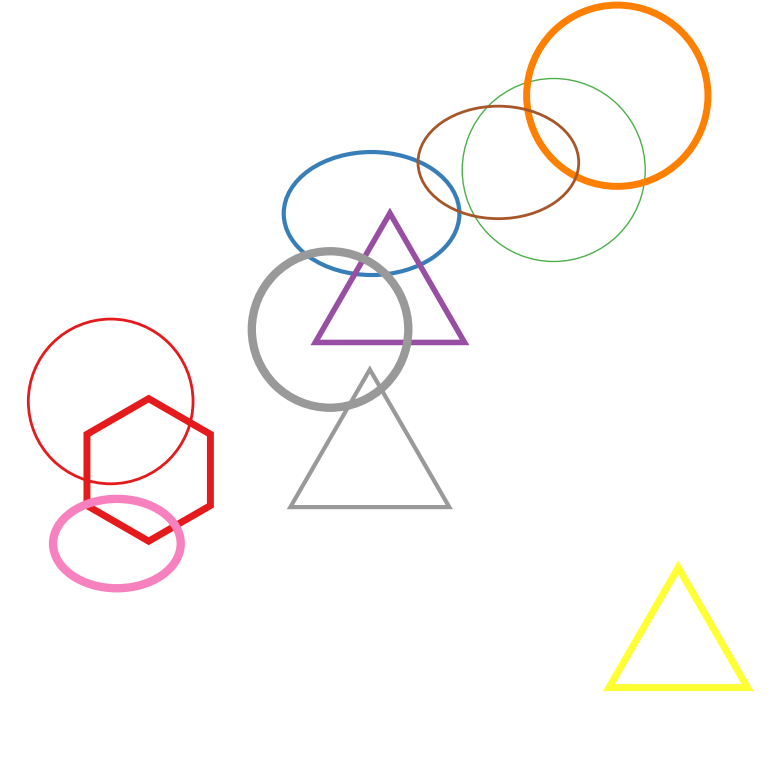[{"shape": "circle", "thickness": 1, "radius": 0.53, "center": [0.144, 0.479]}, {"shape": "hexagon", "thickness": 2.5, "radius": 0.46, "center": [0.193, 0.39]}, {"shape": "oval", "thickness": 1.5, "radius": 0.57, "center": [0.483, 0.723]}, {"shape": "circle", "thickness": 0.5, "radius": 0.59, "center": [0.719, 0.779]}, {"shape": "triangle", "thickness": 2, "radius": 0.56, "center": [0.506, 0.611]}, {"shape": "circle", "thickness": 2.5, "radius": 0.59, "center": [0.802, 0.876]}, {"shape": "triangle", "thickness": 2.5, "radius": 0.52, "center": [0.881, 0.159]}, {"shape": "oval", "thickness": 1, "radius": 0.52, "center": [0.647, 0.789]}, {"shape": "oval", "thickness": 3, "radius": 0.41, "center": [0.152, 0.294]}, {"shape": "triangle", "thickness": 1.5, "radius": 0.6, "center": [0.48, 0.401]}, {"shape": "circle", "thickness": 3, "radius": 0.51, "center": [0.429, 0.572]}]